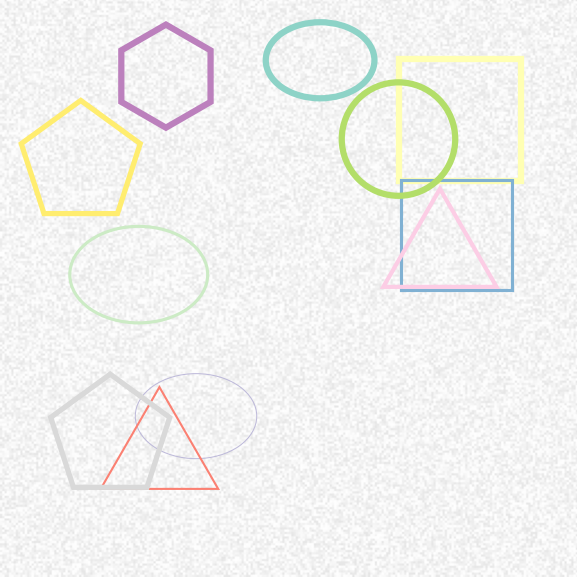[{"shape": "oval", "thickness": 3, "radius": 0.47, "center": [0.554, 0.895]}, {"shape": "square", "thickness": 3, "radius": 0.53, "center": [0.797, 0.791]}, {"shape": "oval", "thickness": 0.5, "radius": 0.53, "center": [0.339, 0.279]}, {"shape": "triangle", "thickness": 1, "radius": 0.59, "center": [0.276, 0.211]}, {"shape": "square", "thickness": 1.5, "radius": 0.48, "center": [0.791, 0.592]}, {"shape": "circle", "thickness": 3, "radius": 0.49, "center": [0.69, 0.758]}, {"shape": "triangle", "thickness": 2, "radius": 0.57, "center": [0.762, 0.559]}, {"shape": "pentagon", "thickness": 2.5, "radius": 0.54, "center": [0.191, 0.243]}, {"shape": "hexagon", "thickness": 3, "radius": 0.45, "center": [0.287, 0.867]}, {"shape": "oval", "thickness": 1.5, "radius": 0.6, "center": [0.24, 0.524]}, {"shape": "pentagon", "thickness": 2.5, "radius": 0.54, "center": [0.14, 0.717]}]